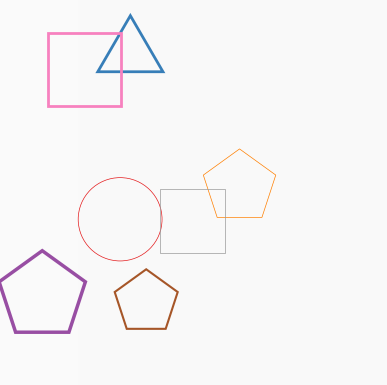[{"shape": "circle", "thickness": 0.5, "radius": 0.54, "center": [0.31, 0.43]}, {"shape": "triangle", "thickness": 2, "radius": 0.49, "center": [0.336, 0.862]}, {"shape": "pentagon", "thickness": 2.5, "radius": 0.58, "center": [0.109, 0.232]}, {"shape": "pentagon", "thickness": 0.5, "radius": 0.49, "center": [0.618, 0.515]}, {"shape": "pentagon", "thickness": 1.5, "radius": 0.43, "center": [0.377, 0.215]}, {"shape": "square", "thickness": 2, "radius": 0.47, "center": [0.218, 0.82]}, {"shape": "square", "thickness": 0.5, "radius": 0.42, "center": [0.497, 0.427]}]